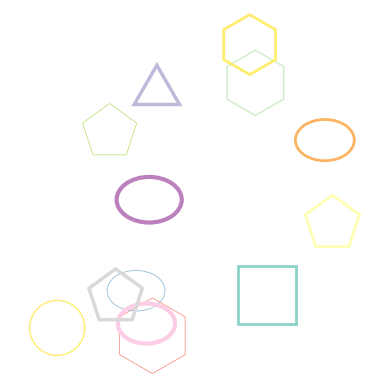[{"shape": "square", "thickness": 2, "radius": 0.37, "center": [0.694, 0.234]}, {"shape": "pentagon", "thickness": 2, "radius": 0.37, "center": [0.863, 0.42]}, {"shape": "triangle", "thickness": 2.5, "radius": 0.34, "center": [0.407, 0.763]}, {"shape": "hexagon", "thickness": 0.5, "radius": 0.49, "center": [0.396, 0.128]}, {"shape": "oval", "thickness": 0.5, "radius": 0.38, "center": [0.353, 0.245]}, {"shape": "oval", "thickness": 2, "radius": 0.38, "center": [0.844, 0.636]}, {"shape": "pentagon", "thickness": 0.5, "radius": 0.37, "center": [0.285, 0.657]}, {"shape": "oval", "thickness": 3, "radius": 0.37, "center": [0.38, 0.16]}, {"shape": "pentagon", "thickness": 2.5, "radius": 0.36, "center": [0.3, 0.229]}, {"shape": "oval", "thickness": 3, "radius": 0.42, "center": [0.387, 0.481]}, {"shape": "hexagon", "thickness": 1, "radius": 0.42, "center": [0.663, 0.785]}, {"shape": "hexagon", "thickness": 2, "radius": 0.39, "center": [0.648, 0.884]}, {"shape": "circle", "thickness": 1, "radius": 0.36, "center": [0.149, 0.148]}]